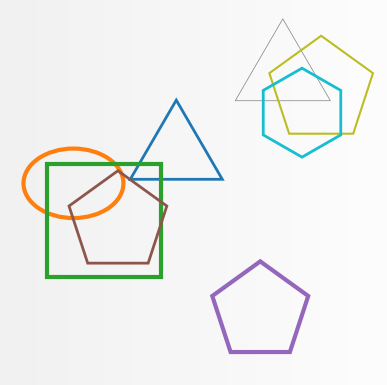[{"shape": "triangle", "thickness": 2, "radius": 0.69, "center": [0.455, 0.603]}, {"shape": "oval", "thickness": 3, "radius": 0.64, "center": [0.19, 0.524]}, {"shape": "square", "thickness": 3, "radius": 0.74, "center": [0.268, 0.427]}, {"shape": "pentagon", "thickness": 3, "radius": 0.65, "center": [0.672, 0.191]}, {"shape": "pentagon", "thickness": 2, "radius": 0.66, "center": [0.304, 0.424]}, {"shape": "triangle", "thickness": 0.5, "radius": 0.71, "center": [0.73, 0.809]}, {"shape": "pentagon", "thickness": 1.5, "radius": 0.7, "center": [0.829, 0.766]}, {"shape": "hexagon", "thickness": 2, "radius": 0.58, "center": [0.779, 0.707]}]